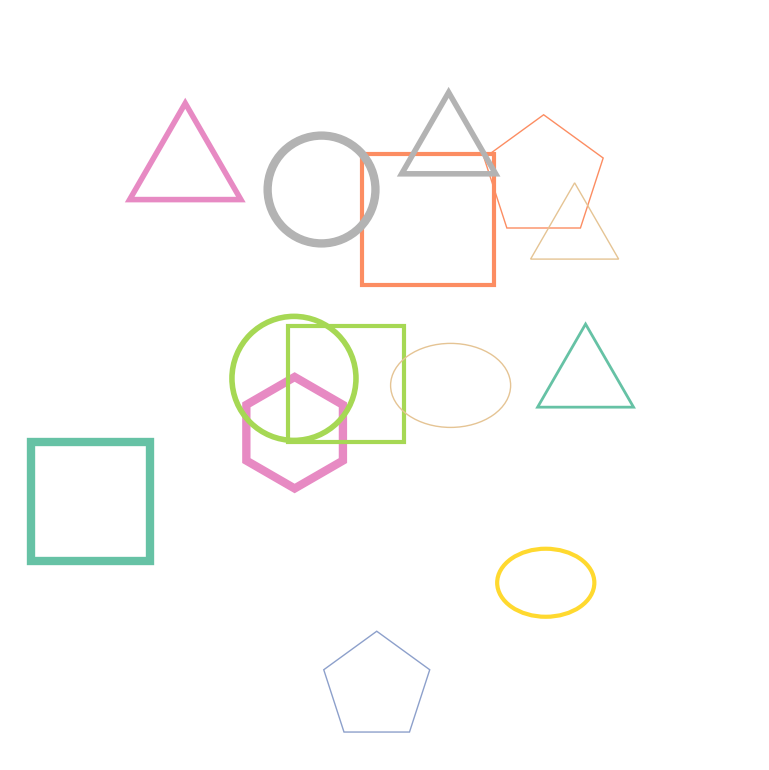[{"shape": "triangle", "thickness": 1, "radius": 0.36, "center": [0.76, 0.507]}, {"shape": "square", "thickness": 3, "radius": 0.39, "center": [0.118, 0.349]}, {"shape": "square", "thickness": 1.5, "radius": 0.43, "center": [0.556, 0.715]}, {"shape": "pentagon", "thickness": 0.5, "radius": 0.41, "center": [0.706, 0.77]}, {"shape": "pentagon", "thickness": 0.5, "radius": 0.36, "center": [0.489, 0.108]}, {"shape": "triangle", "thickness": 2, "radius": 0.42, "center": [0.241, 0.782]}, {"shape": "hexagon", "thickness": 3, "radius": 0.36, "center": [0.383, 0.438]}, {"shape": "circle", "thickness": 2, "radius": 0.4, "center": [0.382, 0.509]}, {"shape": "square", "thickness": 1.5, "radius": 0.38, "center": [0.449, 0.502]}, {"shape": "oval", "thickness": 1.5, "radius": 0.32, "center": [0.709, 0.243]}, {"shape": "oval", "thickness": 0.5, "radius": 0.39, "center": [0.585, 0.499]}, {"shape": "triangle", "thickness": 0.5, "radius": 0.33, "center": [0.746, 0.697]}, {"shape": "circle", "thickness": 3, "radius": 0.35, "center": [0.418, 0.754]}, {"shape": "triangle", "thickness": 2, "radius": 0.35, "center": [0.583, 0.81]}]